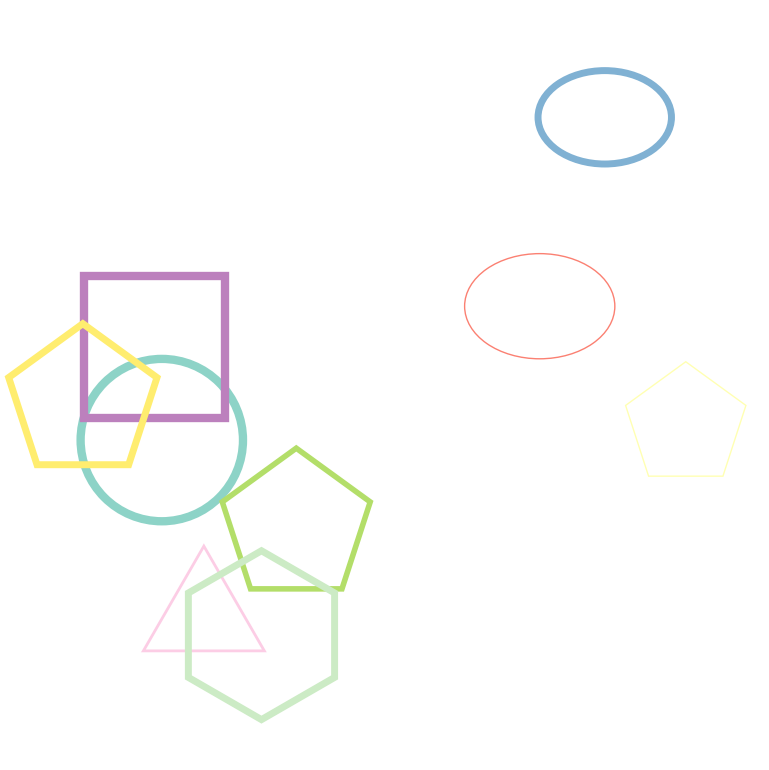[{"shape": "circle", "thickness": 3, "radius": 0.53, "center": [0.21, 0.428]}, {"shape": "pentagon", "thickness": 0.5, "radius": 0.41, "center": [0.891, 0.448]}, {"shape": "oval", "thickness": 0.5, "radius": 0.49, "center": [0.701, 0.602]}, {"shape": "oval", "thickness": 2.5, "radius": 0.43, "center": [0.785, 0.848]}, {"shape": "pentagon", "thickness": 2, "radius": 0.5, "center": [0.385, 0.317]}, {"shape": "triangle", "thickness": 1, "radius": 0.45, "center": [0.265, 0.2]}, {"shape": "square", "thickness": 3, "radius": 0.46, "center": [0.201, 0.549]}, {"shape": "hexagon", "thickness": 2.5, "radius": 0.55, "center": [0.34, 0.175]}, {"shape": "pentagon", "thickness": 2.5, "radius": 0.51, "center": [0.108, 0.478]}]